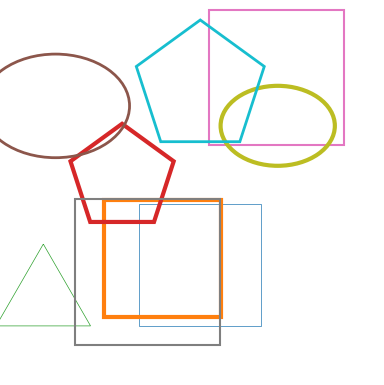[{"shape": "square", "thickness": 0.5, "radius": 0.8, "center": [0.519, 0.312]}, {"shape": "square", "thickness": 3, "radius": 0.76, "center": [0.422, 0.329]}, {"shape": "triangle", "thickness": 0.5, "radius": 0.71, "center": [0.112, 0.224]}, {"shape": "pentagon", "thickness": 3, "radius": 0.7, "center": [0.317, 0.538]}, {"shape": "oval", "thickness": 2, "radius": 0.96, "center": [0.144, 0.725]}, {"shape": "square", "thickness": 1.5, "radius": 0.87, "center": [0.718, 0.799]}, {"shape": "square", "thickness": 1.5, "radius": 0.95, "center": [0.383, 0.293]}, {"shape": "oval", "thickness": 3, "radius": 0.74, "center": [0.721, 0.673]}, {"shape": "pentagon", "thickness": 2, "radius": 0.87, "center": [0.52, 0.773]}]